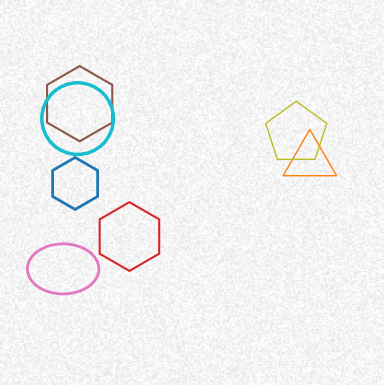[{"shape": "hexagon", "thickness": 2, "radius": 0.34, "center": [0.195, 0.524]}, {"shape": "triangle", "thickness": 1, "radius": 0.4, "center": [0.805, 0.584]}, {"shape": "hexagon", "thickness": 1.5, "radius": 0.45, "center": [0.336, 0.386]}, {"shape": "hexagon", "thickness": 1.5, "radius": 0.49, "center": [0.207, 0.731]}, {"shape": "oval", "thickness": 2, "radius": 0.46, "center": [0.164, 0.302]}, {"shape": "pentagon", "thickness": 1, "radius": 0.42, "center": [0.769, 0.654]}, {"shape": "circle", "thickness": 2.5, "radius": 0.47, "center": [0.202, 0.692]}]